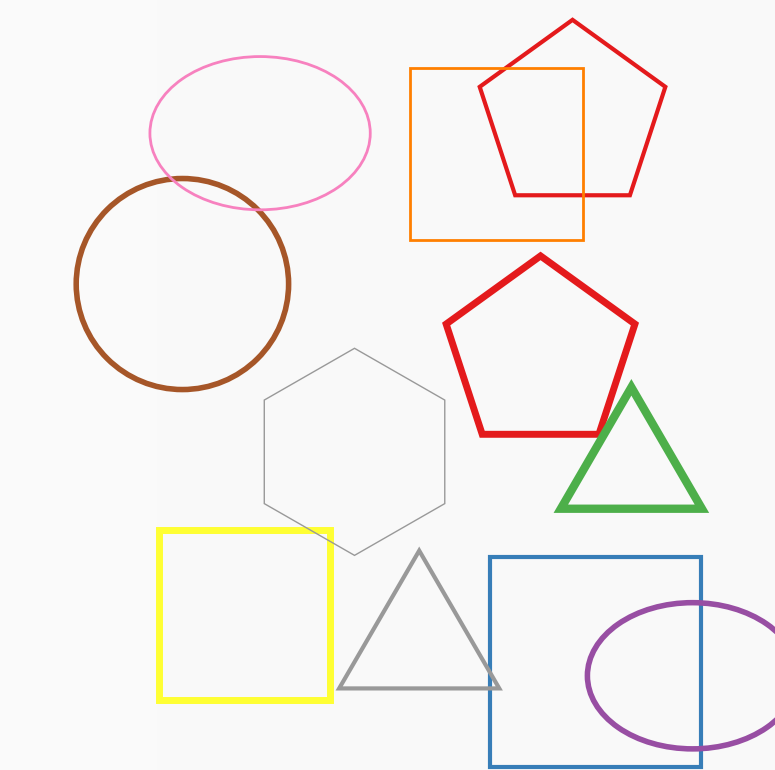[{"shape": "pentagon", "thickness": 1.5, "radius": 0.63, "center": [0.739, 0.848]}, {"shape": "pentagon", "thickness": 2.5, "radius": 0.64, "center": [0.697, 0.54]}, {"shape": "square", "thickness": 1.5, "radius": 0.68, "center": [0.768, 0.141]}, {"shape": "triangle", "thickness": 3, "radius": 0.53, "center": [0.815, 0.392]}, {"shape": "oval", "thickness": 2, "radius": 0.68, "center": [0.894, 0.122]}, {"shape": "square", "thickness": 1, "radius": 0.56, "center": [0.641, 0.8]}, {"shape": "square", "thickness": 2.5, "radius": 0.55, "center": [0.315, 0.201]}, {"shape": "circle", "thickness": 2, "radius": 0.69, "center": [0.235, 0.631]}, {"shape": "oval", "thickness": 1, "radius": 0.71, "center": [0.336, 0.827]}, {"shape": "triangle", "thickness": 1.5, "radius": 0.6, "center": [0.541, 0.166]}, {"shape": "hexagon", "thickness": 0.5, "radius": 0.67, "center": [0.457, 0.413]}]